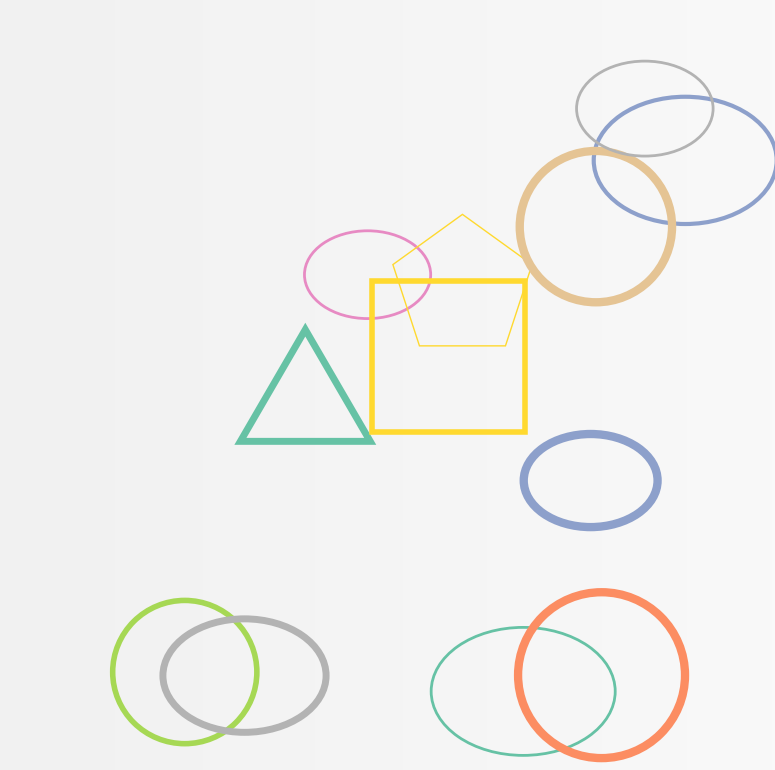[{"shape": "oval", "thickness": 1, "radius": 0.59, "center": [0.675, 0.102]}, {"shape": "triangle", "thickness": 2.5, "radius": 0.48, "center": [0.394, 0.475]}, {"shape": "circle", "thickness": 3, "radius": 0.54, "center": [0.776, 0.123]}, {"shape": "oval", "thickness": 3, "radius": 0.43, "center": [0.762, 0.376]}, {"shape": "oval", "thickness": 1.5, "radius": 0.59, "center": [0.884, 0.792]}, {"shape": "oval", "thickness": 1, "radius": 0.41, "center": [0.474, 0.643]}, {"shape": "circle", "thickness": 2, "radius": 0.47, "center": [0.238, 0.127]}, {"shape": "pentagon", "thickness": 0.5, "radius": 0.47, "center": [0.597, 0.627]}, {"shape": "square", "thickness": 2, "radius": 0.49, "center": [0.579, 0.537]}, {"shape": "circle", "thickness": 3, "radius": 0.49, "center": [0.769, 0.706]}, {"shape": "oval", "thickness": 1, "radius": 0.44, "center": [0.832, 0.859]}, {"shape": "oval", "thickness": 2.5, "radius": 0.53, "center": [0.315, 0.123]}]